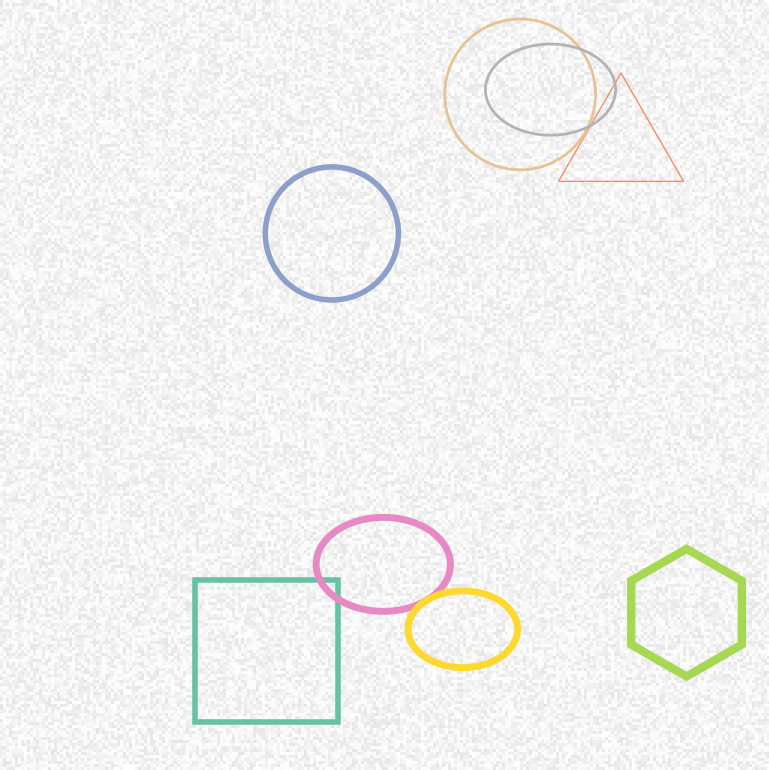[{"shape": "square", "thickness": 2, "radius": 0.46, "center": [0.346, 0.155]}, {"shape": "triangle", "thickness": 0.5, "radius": 0.47, "center": [0.807, 0.811]}, {"shape": "circle", "thickness": 2, "radius": 0.43, "center": [0.431, 0.697]}, {"shape": "oval", "thickness": 2.5, "radius": 0.44, "center": [0.498, 0.267]}, {"shape": "hexagon", "thickness": 3, "radius": 0.41, "center": [0.892, 0.204]}, {"shape": "oval", "thickness": 2.5, "radius": 0.36, "center": [0.601, 0.183]}, {"shape": "circle", "thickness": 1, "radius": 0.49, "center": [0.676, 0.877]}, {"shape": "oval", "thickness": 1, "radius": 0.42, "center": [0.715, 0.884]}]